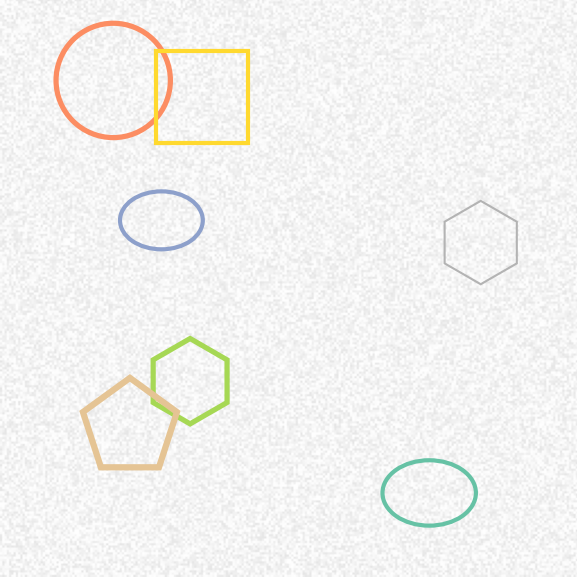[{"shape": "oval", "thickness": 2, "radius": 0.4, "center": [0.743, 0.146]}, {"shape": "circle", "thickness": 2.5, "radius": 0.5, "center": [0.196, 0.86]}, {"shape": "oval", "thickness": 2, "radius": 0.36, "center": [0.279, 0.618]}, {"shape": "hexagon", "thickness": 2.5, "radius": 0.37, "center": [0.329, 0.339]}, {"shape": "square", "thickness": 2, "radius": 0.4, "center": [0.35, 0.831]}, {"shape": "pentagon", "thickness": 3, "radius": 0.43, "center": [0.225, 0.259]}, {"shape": "hexagon", "thickness": 1, "radius": 0.36, "center": [0.832, 0.579]}]